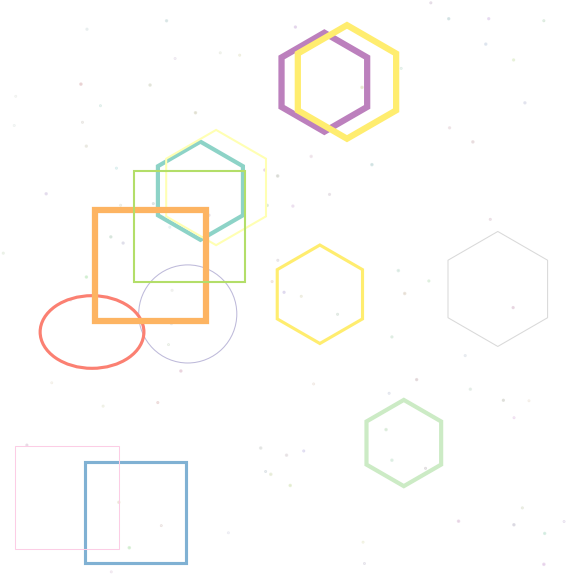[{"shape": "hexagon", "thickness": 2, "radius": 0.43, "center": [0.347, 0.669]}, {"shape": "hexagon", "thickness": 1, "radius": 0.5, "center": [0.374, 0.674]}, {"shape": "circle", "thickness": 0.5, "radius": 0.42, "center": [0.325, 0.456]}, {"shape": "oval", "thickness": 1.5, "radius": 0.45, "center": [0.159, 0.424]}, {"shape": "square", "thickness": 1.5, "radius": 0.44, "center": [0.234, 0.112]}, {"shape": "square", "thickness": 3, "radius": 0.48, "center": [0.26, 0.539]}, {"shape": "square", "thickness": 1, "radius": 0.48, "center": [0.328, 0.607]}, {"shape": "square", "thickness": 0.5, "radius": 0.45, "center": [0.116, 0.137]}, {"shape": "hexagon", "thickness": 0.5, "radius": 0.5, "center": [0.862, 0.499]}, {"shape": "hexagon", "thickness": 3, "radius": 0.43, "center": [0.562, 0.857]}, {"shape": "hexagon", "thickness": 2, "radius": 0.37, "center": [0.699, 0.232]}, {"shape": "hexagon", "thickness": 3, "radius": 0.49, "center": [0.601, 0.857]}, {"shape": "hexagon", "thickness": 1.5, "radius": 0.43, "center": [0.554, 0.49]}]